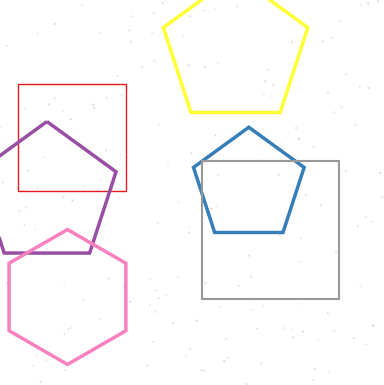[{"shape": "square", "thickness": 1, "radius": 0.7, "center": [0.187, 0.643]}, {"shape": "pentagon", "thickness": 2.5, "radius": 0.76, "center": [0.646, 0.518]}, {"shape": "pentagon", "thickness": 2.5, "radius": 0.94, "center": [0.122, 0.495]}, {"shape": "pentagon", "thickness": 2.5, "radius": 0.99, "center": [0.612, 0.867]}, {"shape": "hexagon", "thickness": 2.5, "radius": 0.88, "center": [0.175, 0.229]}, {"shape": "square", "thickness": 1.5, "radius": 0.89, "center": [0.702, 0.403]}]